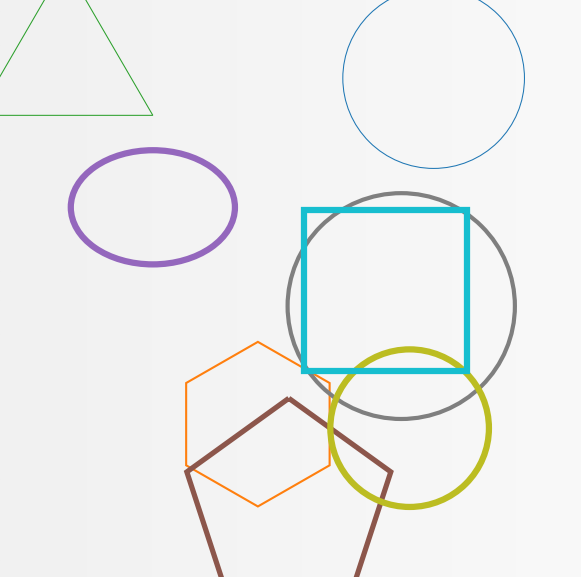[{"shape": "circle", "thickness": 0.5, "radius": 0.78, "center": [0.746, 0.864]}, {"shape": "hexagon", "thickness": 1, "radius": 0.71, "center": [0.444, 0.265]}, {"shape": "triangle", "thickness": 0.5, "radius": 0.87, "center": [0.112, 0.887]}, {"shape": "oval", "thickness": 3, "radius": 0.71, "center": [0.263, 0.64]}, {"shape": "pentagon", "thickness": 2.5, "radius": 0.92, "center": [0.497, 0.125]}, {"shape": "circle", "thickness": 2, "radius": 0.98, "center": [0.69, 0.469]}, {"shape": "circle", "thickness": 3, "radius": 0.68, "center": [0.705, 0.258]}, {"shape": "square", "thickness": 3, "radius": 0.7, "center": [0.663, 0.497]}]